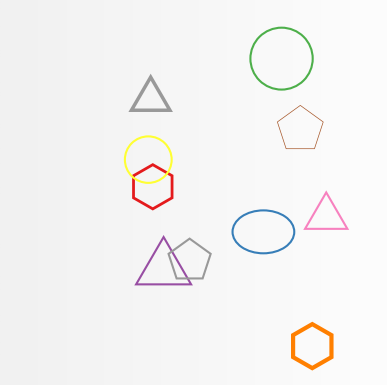[{"shape": "hexagon", "thickness": 2, "radius": 0.29, "center": [0.394, 0.515]}, {"shape": "oval", "thickness": 1.5, "radius": 0.4, "center": [0.68, 0.398]}, {"shape": "circle", "thickness": 1.5, "radius": 0.4, "center": [0.727, 0.848]}, {"shape": "triangle", "thickness": 1.5, "radius": 0.41, "center": [0.422, 0.302]}, {"shape": "hexagon", "thickness": 3, "radius": 0.29, "center": [0.806, 0.101]}, {"shape": "circle", "thickness": 1.5, "radius": 0.3, "center": [0.383, 0.585]}, {"shape": "pentagon", "thickness": 0.5, "radius": 0.31, "center": [0.775, 0.664]}, {"shape": "triangle", "thickness": 1.5, "radius": 0.32, "center": [0.842, 0.437]}, {"shape": "pentagon", "thickness": 1.5, "radius": 0.29, "center": [0.489, 0.323]}, {"shape": "triangle", "thickness": 2.5, "radius": 0.29, "center": [0.389, 0.742]}]